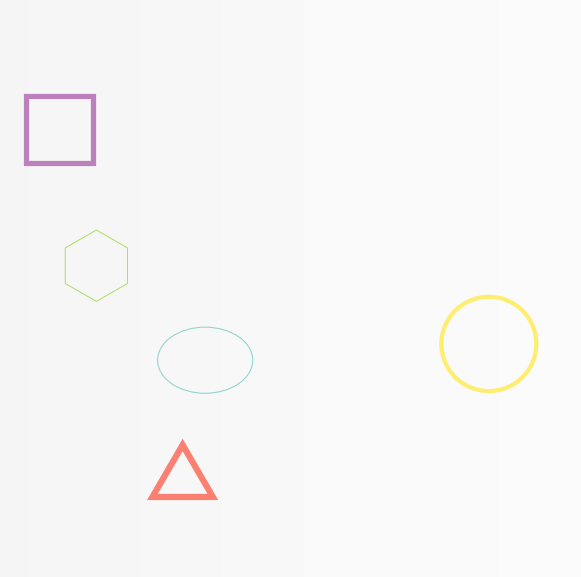[{"shape": "oval", "thickness": 0.5, "radius": 0.41, "center": [0.353, 0.375]}, {"shape": "triangle", "thickness": 3, "radius": 0.3, "center": [0.314, 0.169]}, {"shape": "hexagon", "thickness": 0.5, "radius": 0.31, "center": [0.166, 0.539]}, {"shape": "square", "thickness": 2.5, "radius": 0.29, "center": [0.102, 0.775]}, {"shape": "circle", "thickness": 2, "radius": 0.41, "center": [0.841, 0.404]}]